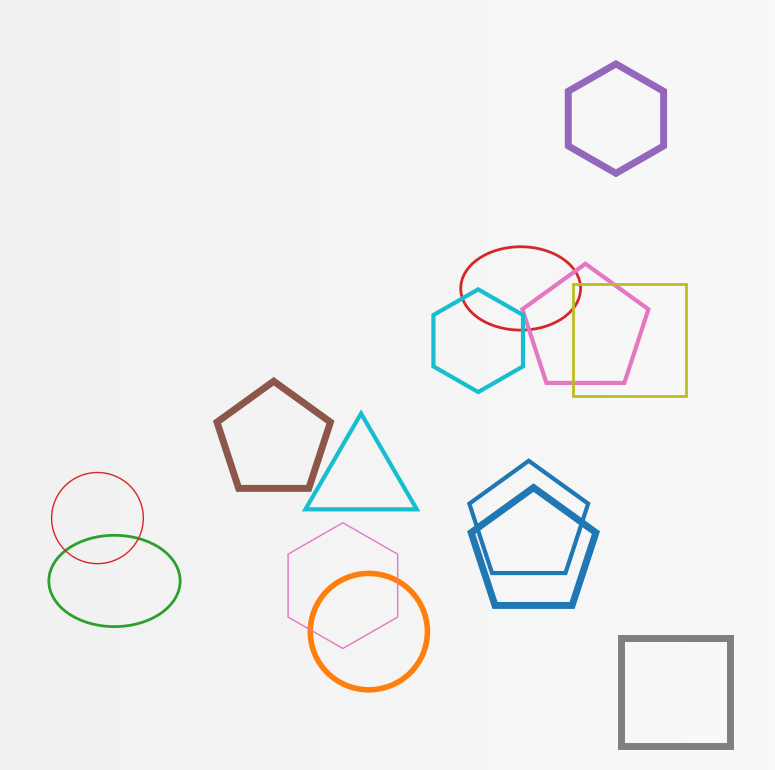[{"shape": "pentagon", "thickness": 2.5, "radius": 0.42, "center": [0.688, 0.282]}, {"shape": "pentagon", "thickness": 1.5, "radius": 0.4, "center": [0.682, 0.321]}, {"shape": "circle", "thickness": 2, "radius": 0.38, "center": [0.476, 0.18]}, {"shape": "oval", "thickness": 1, "radius": 0.42, "center": [0.148, 0.246]}, {"shape": "oval", "thickness": 1, "radius": 0.39, "center": [0.672, 0.625]}, {"shape": "circle", "thickness": 0.5, "radius": 0.3, "center": [0.126, 0.327]}, {"shape": "hexagon", "thickness": 2.5, "radius": 0.36, "center": [0.795, 0.846]}, {"shape": "pentagon", "thickness": 2.5, "radius": 0.38, "center": [0.353, 0.428]}, {"shape": "hexagon", "thickness": 0.5, "radius": 0.41, "center": [0.442, 0.239]}, {"shape": "pentagon", "thickness": 1.5, "radius": 0.43, "center": [0.755, 0.572]}, {"shape": "square", "thickness": 2.5, "radius": 0.35, "center": [0.872, 0.101]}, {"shape": "square", "thickness": 1, "radius": 0.36, "center": [0.812, 0.559]}, {"shape": "triangle", "thickness": 1.5, "radius": 0.41, "center": [0.466, 0.38]}, {"shape": "hexagon", "thickness": 1.5, "radius": 0.33, "center": [0.617, 0.558]}]